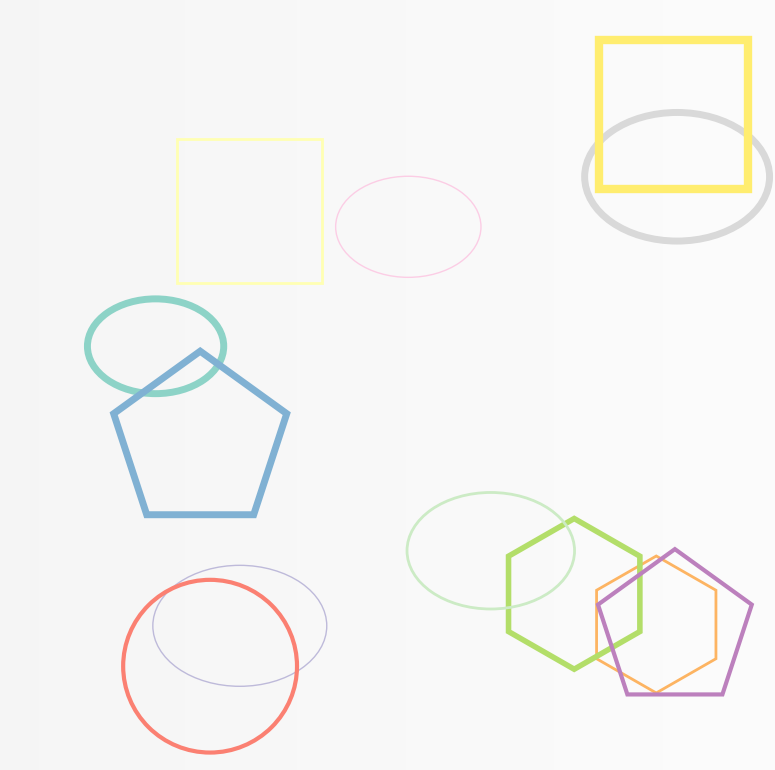[{"shape": "oval", "thickness": 2.5, "radius": 0.44, "center": [0.201, 0.55]}, {"shape": "square", "thickness": 1, "radius": 0.47, "center": [0.322, 0.726]}, {"shape": "oval", "thickness": 0.5, "radius": 0.56, "center": [0.309, 0.187]}, {"shape": "circle", "thickness": 1.5, "radius": 0.56, "center": [0.271, 0.135]}, {"shape": "pentagon", "thickness": 2.5, "radius": 0.59, "center": [0.258, 0.426]}, {"shape": "hexagon", "thickness": 1, "radius": 0.44, "center": [0.847, 0.189]}, {"shape": "hexagon", "thickness": 2, "radius": 0.49, "center": [0.741, 0.229]}, {"shape": "oval", "thickness": 0.5, "radius": 0.47, "center": [0.527, 0.705]}, {"shape": "oval", "thickness": 2.5, "radius": 0.6, "center": [0.874, 0.77]}, {"shape": "pentagon", "thickness": 1.5, "radius": 0.52, "center": [0.871, 0.183]}, {"shape": "oval", "thickness": 1, "radius": 0.54, "center": [0.633, 0.285]}, {"shape": "square", "thickness": 3, "radius": 0.48, "center": [0.869, 0.851]}]